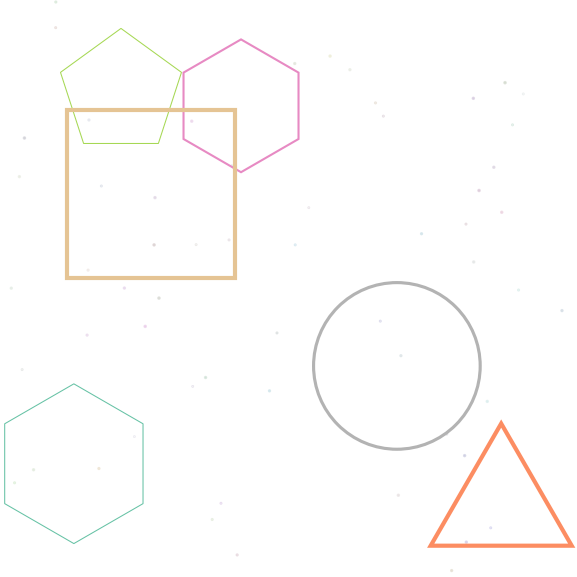[{"shape": "hexagon", "thickness": 0.5, "radius": 0.69, "center": [0.128, 0.196]}, {"shape": "triangle", "thickness": 2, "radius": 0.7, "center": [0.868, 0.125]}, {"shape": "hexagon", "thickness": 1, "radius": 0.57, "center": [0.417, 0.816]}, {"shape": "pentagon", "thickness": 0.5, "radius": 0.55, "center": [0.209, 0.84]}, {"shape": "square", "thickness": 2, "radius": 0.72, "center": [0.262, 0.663]}, {"shape": "circle", "thickness": 1.5, "radius": 0.72, "center": [0.687, 0.366]}]